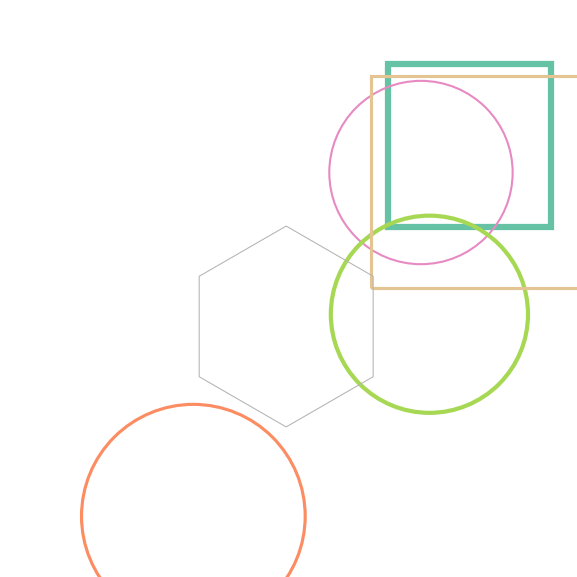[{"shape": "square", "thickness": 3, "radius": 0.71, "center": [0.813, 0.748]}, {"shape": "circle", "thickness": 1.5, "radius": 0.97, "center": [0.335, 0.105]}, {"shape": "circle", "thickness": 1, "radius": 0.79, "center": [0.729, 0.7]}, {"shape": "circle", "thickness": 2, "radius": 0.85, "center": [0.744, 0.455]}, {"shape": "square", "thickness": 1.5, "radius": 0.92, "center": [0.826, 0.684]}, {"shape": "hexagon", "thickness": 0.5, "radius": 0.87, "center": [0.496, 0.434]}]